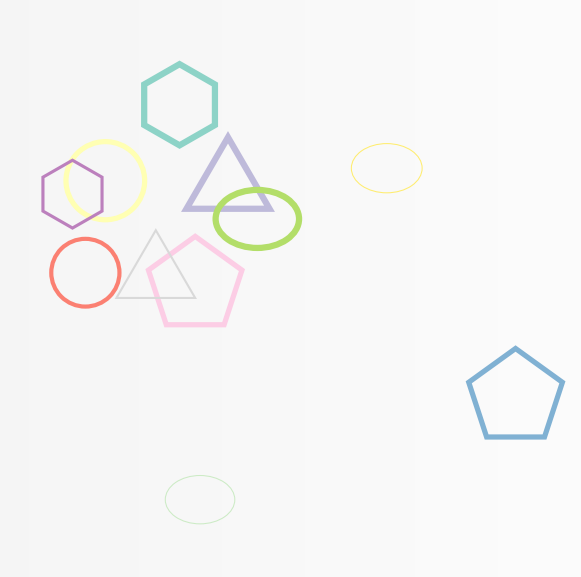[{"shape": "hexagon", "thickness": 3, "radius": 0.35, "center": [0.309, 0.818]}, {"shape": "circle", "thickness": 2.5, "radius": 0.34, "center": [0.181, 0.686]}, {"shape": "triangle", "thickness": 3, "radius": 0.41, "center": [0.392, 0.679]}, {"shape": "circle", "thickness": 2, "radius": 0.29, "center": [0.147, 0.527]}, {"shape": "pentagon", "thickness": 2.5, "radius": 0.42, "center": [0.887, 0.311]}, {"shape": "oval", "thickness": 3, "radius": 0.36, "center": [0.443, 0.62]}, {"shape": "pentagon", "thickness": 2.5, "radius": 0.42, "center": [0.336, 0.505]}, {"shape": "triangle", "thickness": 1, "radius": 0.39, "center": [0.268, 0.522]}, {"shape": "hexagon", "thickness": 1.5, "radius": 0.29, "center": [0.125, 0.663]}, {"shape": "oval", "thickness": 0.5, "radius": 0.3, "center": [0.344, 0.134]}, {"shape": "oval", "thickness": 0.5, "radius": 0.3, "center": [0.665, 0.708]}]